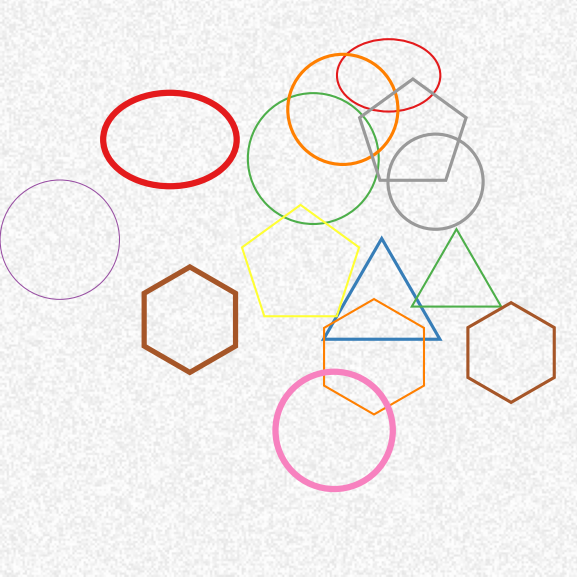[{"shape": "oval", "thickness": 1, "radius": 0.45, "center": [0.673, 0.869]}, {"shape": "oval", "thickness": 3, "radius": 0.58, "center": [0.294, 0.758]}, {"shape": "triangle", "thickness": 1.5, "radius": 0.58, "center": [0.661, 0.47]}, {"shape": "triangle", "thickness": 1, "radius": 0.45, "center": [0.79, 0.513]}, {"shape": "circle", "thickness": 1, "radius": 0.57, "center": [0.542, 0.725]}, {"shape": "circle", "thickness": 0.5, "radius": 0.52, "center": [0.104, 0.584]}, {"shape": "hexagon", "thickness": 1, "radius": 0.5, "center": [0.648, 0.381]}, {"shape": "circle", "thickness": 1.5, "radius": 0.48, "center": [0.594, 0.81]}, {"shape": "pentagon", "thickness": 1, "radius": 0.53, "center": [0.52, 0.538]}, {"shape": "hexagon", "thickness": 2.5, "radius": 0.46, "center": [0.329, 0.446]}, {"shape": "hexagon", "thickness": 1.5, "radius": 0.43, "center": [0.885, 0.389]}, {"shape": "circle", "thickness": 3, "radius": 0.51, "center": [0.579, 0.254]}, {"shape": "pentagon", "thickness": 1.5, "radius": 0.48, "center": [0.715, 0.765]}, {"shape": "circle", "thickness": 1.5, "radius": 0.41, "center": [0.754, 0.685]}]